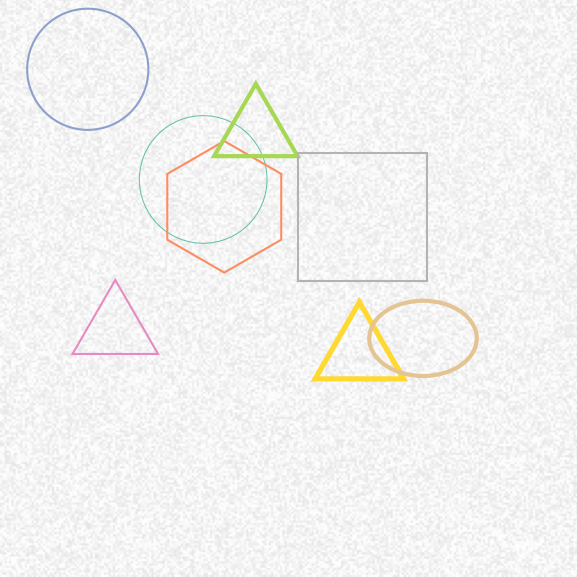[{"shape": "circle", "thickness": 0.5, "radius": 0.55, "center": [0.352, 0.688]}, {"shape": "hexagon", "thickness": 1, "radius": 0.57, "center": [0.388, 0.641]}, {"shape": "circle", "thickness": 1, "radius": 0.52, "center": [0.152, 0.879]}, {"shape": "triangle", "thickness": 1, "radius": 0.43, "center": [0.2, 0.429]}, {"shape": "triangle", "thickness": 2, "radius": 0.42, "center": [0.443, 0.77]}, {"shape": "triangle", "thickness": 2.5, "radius": 0.44, "center": [0.622, 0.387]}, {"shape": "oval", "thickness": 2, "radius": 0.47, "center": [0.732, 0.413]}, {"shape": "square", "thickness": 1, "radius": 0.56, "center": [0.627, 0.624]}]